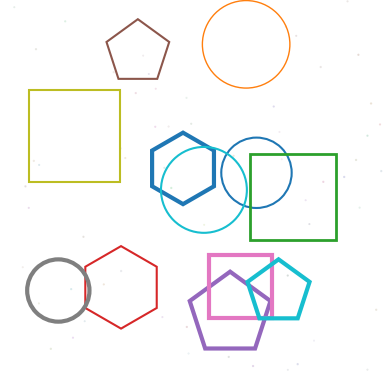[{"shape": "circle", "thickness": 1.5, "radius": 0.46, "center": [0.666, 0.551]}, {"shape": "hexagon", "thickness": 3, "radius": 0.46, "center": [0.475, 0.563]}, {"shape": "circle", "thickness": 1, "radius": 0.57, "center": [0.639, 0.885]}, {"shape": "square", "thickness": 2, "radius": 0.56, "center": [0.76, 0.488]}, {"shape": "hexagon", "thickness": 1.5, "radius": 0.54, "center": [0.314, 0.254]}, {"shape": "pentagon", "thickness": 3, "radius": 0.55, "center": [0.598, 0.184]}, {"shape": "pentagon", "thickness": 1.5, "radius": 0.43, "center": [0.358, 0.864]}, {"shape": "square", "thickness": 3, "radius": 0.41, "center": [0.624, 0.256]}, {"shape": "circle", "thickness": 3, "radius": 0.4, "center": [0.151, 0.245]}, {"shape": "square", "thickness": 1.5, "radius": 0.59, "center": [0.193, 0.647]}, {"shape": "circle", "thickness": 1.5, "radius": 0.56, "center": [0.53, 0.507]}, {"shape": "pentagon", "thickness": 3, "radius": 0.42, "center": [0.724, 0.242]}]